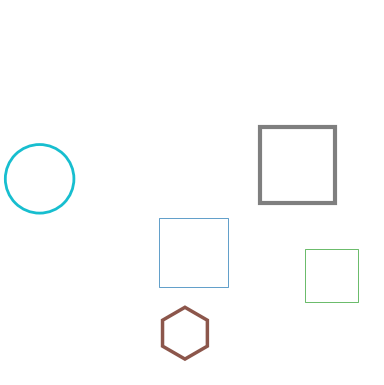[{"shape": "square", "thickness": 0.5, "radius": 0.45, "center": [0.504, 0.343]}, {"shape": "square", "thickness": 0.5, "radius": 0.34, "center": [0.861, 0.284]}, {"shape": "hexagon", "thickness": 2.5, "radius": 0.34, "center": [0.48, 0.135]}, {"shape": "square", "thickness": 3, "radius": 0.49, "center": [0.772, 0.571]}, {"shape": "circle", "thickness": 2, "radius": 0.45, "center": [0.103, 0.536]}]